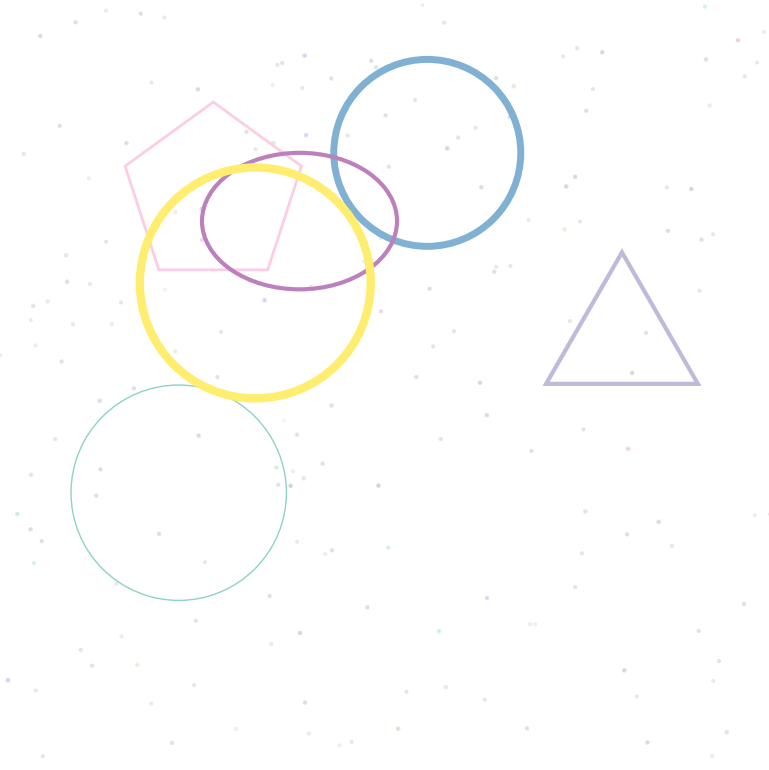[{"shape": "circle", "thickness": 0.5, "radius": 0.7, "center": [0.232, 0.36]}, {"shape": "triangle", "thickness": 1.5, "radius": 0.57, "center": [0.808, 0.558]}, {"shape": "circle", "thickness": 2.5, "radius": 0.61, "center": [0.555, 0.801]}, {"shape": "pentagon", "thickness": 1, "radius": 0.6, "center": [0.277, 0.747]}, {"shape": "oval", "thickness": 1.5, "radius": 0.63, "center": [0.389, 0.713]}, {"shape": "circle", "thickness": 3, "radius": 0.75, "center": [0.332, 0.633]}]